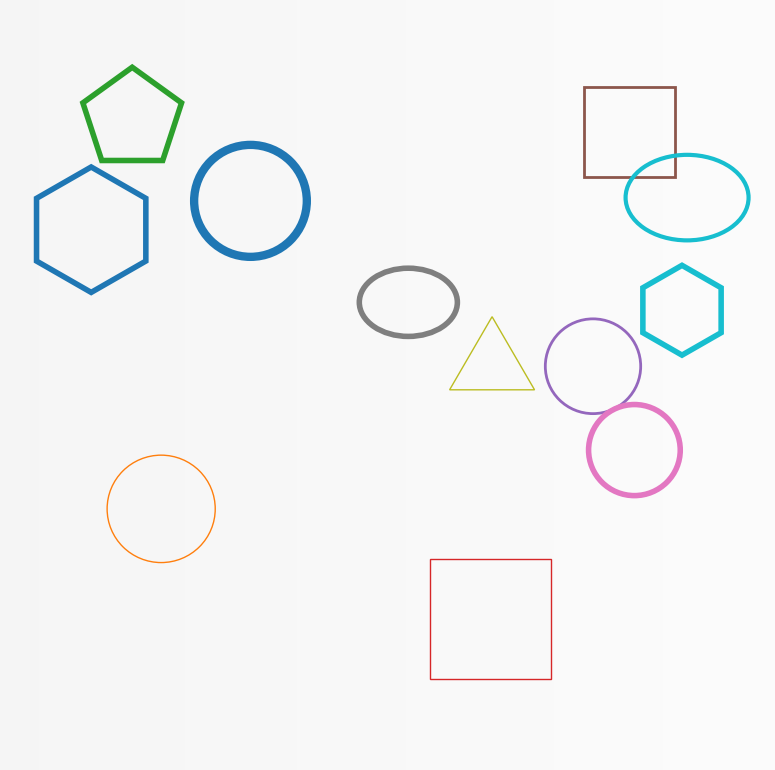[{"shape": "circle", "thickness": 3, "radius": 0.36, "center": [0.323, 0.739]}, {"shape": "hexagon", "thickness": 2, "radius": 0.41, "center": [0.118, 0.702]}, {"shape": "circle", "thickness": 0.5, "radius": 0.35, "center": [0.208, 0.339]}, {"shape": "pentagon", "thickness": 2, "radius": 0.33, "center": [0.171, 0.846]}, {"shape": "square", "thickness": 0.5, "radius": 0.39, "center": [0.633, 0.196]}, {"shape": "circle", "thickness": 1, "radius": 0.31, "center": [0.765, 0.524]}, {"shape": "square", "thickness": 1, "radius": 0.29, "center": [0.812, 0.829]}, {"shape": "circle", "thickness": 2, "radius": 0.3, "center": [0.819, 0.415]}, {"shape": "oval", "thickness": 2, "radius": 0.32, "center": [0.527, 0.607]}, {"shape": "triangle", "thickness": 0.5, "radius": 0.32, "center": [0.635, 0.525]}, {"shape": "hexagon", "thickness": 2, "radius": 0.29, "center": [0.88, 0.597]}, {"shape": "oval", "thickness": 1.5, "radius": 0.4, "center": [0.887, 0.743]}]